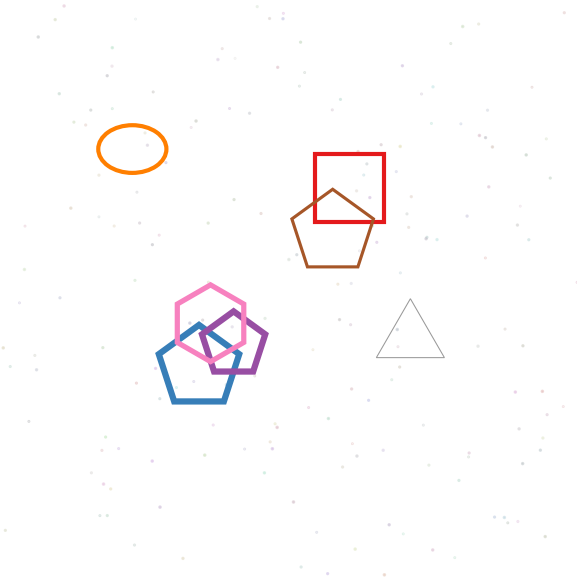[{"shape": "square", "thickness": 2, "radius": 0.3, "center": [0.605, 0.674]}, {"shape": "pentagon", "thickness": 3, "radius": 0.37, "center": [0.345, 0.363]}, {"shape": "pentagon", "thickness": 3, "radius": 0.29, "center": [0.405, 0.402]}, {"shape": "oval", "thickness": 2, "radius": 0.29, "center": [0.229, 0.741]}, {"shape": "pentagon", "thickness": 1.5, "radius": 0.37, "center": [0.576, 0.597]}, {"shape": "hexagon", "thickness": 2.5, "radius": 0.33, "center": [0.365, 0.439]}, {"shape": "triangle", "thickness": 0.5, "radius": 0.34, "center": [0.711, 0.414]}]